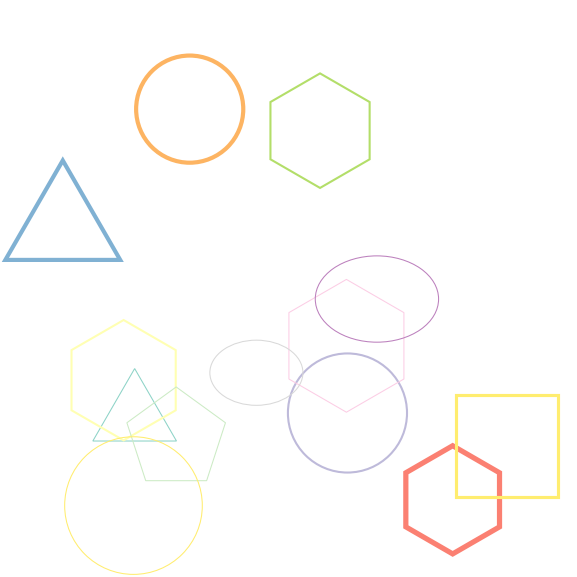[{"shape": "triangle", "thickness": 0.5, "radius": 0.42, "center": [0.233, 0.277]}, {"shape": "hexagon", "thickness": 1, "radius": 0.52, "center": [0.214, 0.341]}, {"shape": "circle", "thickness": 1, "radius": 0.52, "center": [0.602, 0.284]}, {"shape": "hexagon", "thickness": 2.5, "radius": 0.47, "center": [0.784, 0.134]}, {"shape": "triangle", "thickness": 2, "radius": 0.57, "center": [0.109, 0.606]}, {"shape": "circle", "thickness": 2, "radius": 0.46, "center": [0.328, 0.81]}, {"shape": "hexagon", "thickness": 1, "radius": 0.5, "center": [0.554, 0.773]}, {"shape": "hexagon", "thickness": 0.5, "radius": 0.57, "center": [0.6, 0.4]}, {"shape": "oval", "thickness": 0.5, "radius": 0.4, "center": [0.444, 0.354]}, {"shape": "oval", "thickness": 0.5, "radius": 0.53, "center": [0.653, 0.481]}, {"shape": "pentagon", "thickness": 0.5, "radius": 0.45, "center": [0.305, 0.239]}, {"shape": "square", "thickness": 1.5, "radius": 0.44, "center": [0.878, 0.227]}, {"shape": "circle", "thickness": 0.5, "radius": 0.6, "center": [0.231, 0.124]}]